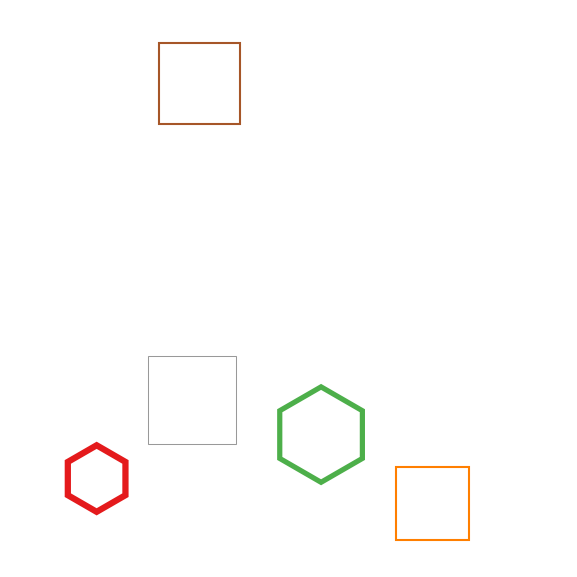[{"shape": "hexagon", "thickness": 3, "radius": 0.29, "center": [0.167, 0.17]}, {"shape": "hexagon", "thickness": 2.5, "radius": 0.41, "center": [0.556, 0.247]}, {"shape": "square", "thickness": 1, "radius": 0.31, "center": [0.749, 0.128]}, {"shape": "square", "thickness": 1, "radius": 0.35, "center": [0.345, 0.854]}, {"shape": "square", "thickness": 0.5, "radius": 0.38, "center": [0.332, 0.307]}]